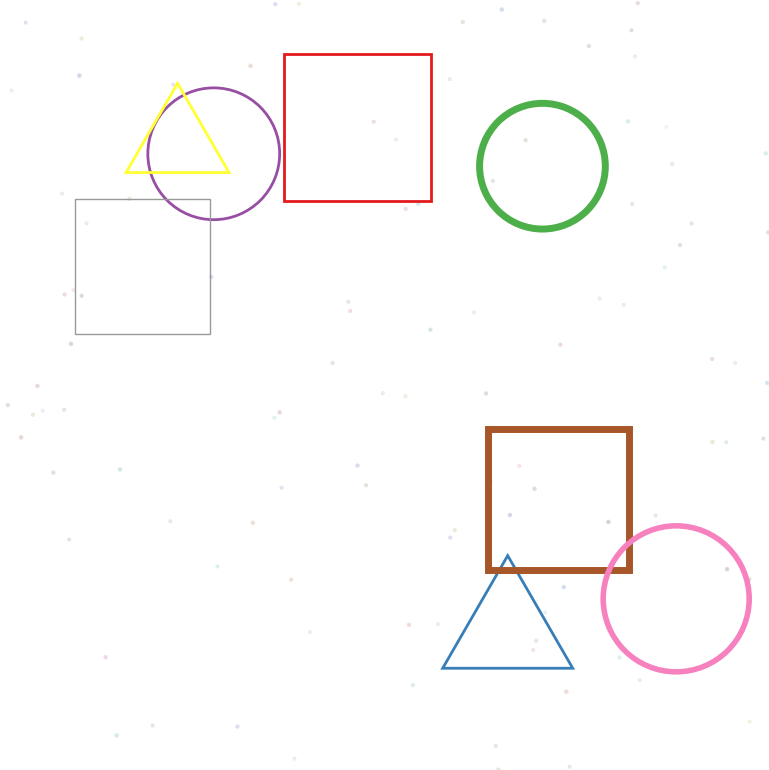[{"shape": "square", "thickness": 1, "radius": 0.48, "center": [0.465, 0.835]}, {"shape": "triangle", "thickness": 1, "radius": 0.49, "center": [0.659, 0.181]}, {"shape": "circle", "thickness": 2.5, "radius": 0.41, "center": [0.704, 0.784]}, {"shape": "circle", "thickness": 1, "radius": 0.43, "center": [0.278, 0.8]}, {"shape": "triangle", "thickness": 1, "radius": 0.39, "center": [0.231, 0.815]}, {"shape": "square", "thickness": 2.5, "radius": 0.46, "center": [0.725, 0.351]}, {"shape": "circle", "thickness": 2, "radius": 0.47, "center": [0.878, 0.222]}, {"shape": "square", "thickness": 0.5, "radius": 0.44, "center": [0.185, 0.654]}]